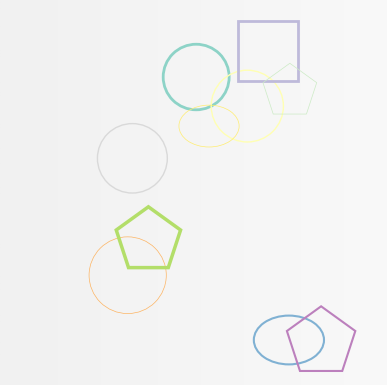[{"shape": "circle", "thickness": 2, "radius": 0.43, "center": [0.506, 0.8]}, {"shape": "circle", "thickness": 1, "radius": 0.47, "center": [0.638, 0.724]}, {"shape": "square", "thickness": 2, "radius": 0.39, "center": [0.692, 0.868]}, {"shape": "oval", "thickness": 1.5, "radius": 0.45, "center": [0.746, 0.117]}, {"shape": "circle", "thickness": 0.5, "radius": 0.5, "center": [0.33, 0.285]}, {"shape": "pentagon", "thickness": 2.5, "radius": 0.44, "center": [0.383, 0.376]}, {"shape": "circle", "thickness": 1, "radius": 0.45, "center": [0.342, 0.589]}, {"shape": "pentagon", "thickness": 1.5, "radius": 0.46, "center": [0.829, 0.112]}, {"shape": "pentagon", "thickness": 0.5, "radius": 0.36, "center": [0.748, 0.763]}, {"shape": "oval", "thickness": 0.5, "radius": 0.39, "center": [0.539, 0.673]}]